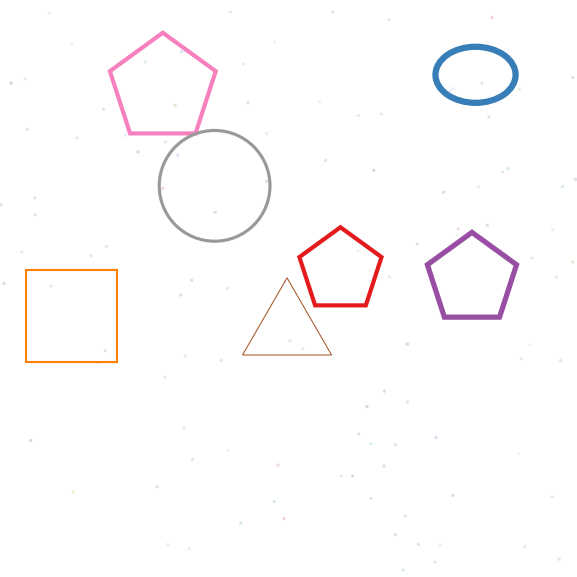[{"shape": "pentagon", "thickness": 2, "radius": 0.37, "center": [0.59, 0.531]}, {"shape": "oval", "thickness": 3, "radius": 0.35, "center": [0.823, 0.87]}, {"shape": "pentagon", "thickness": 2.5, "radius": 0.41, "center": [0.817, 0.516]}, {"shape": "square", "thickness": 1, "radius": 0.4, "center": [0.123, 0.452]}, {"shape": "triangle", "thickness": 0.5, "radius": 0.45, "center": [0.497, 0.429]}, {"shape": "pentagon", "thickness": 2, "radius": 0.48, "center": [0.282, 0.846]}, {"shape": "circle", "thickness": 1.5, "radius": 0.48, "center": [0.372, 0.677]}]